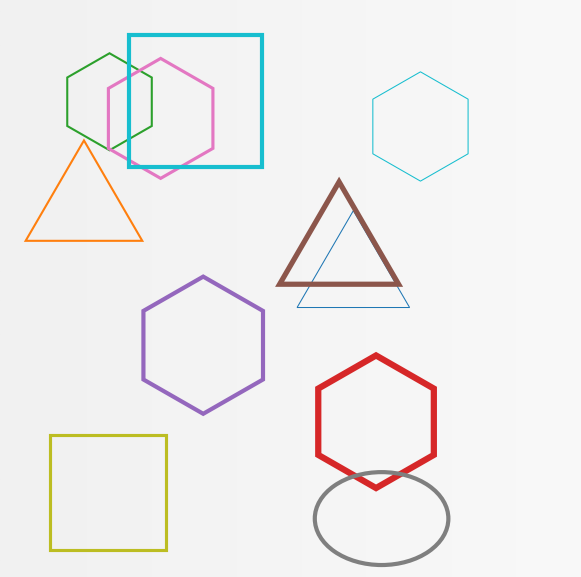[{"shape": "triangle", "thickness": 0.5, "radius": 0.56, "center": [0.608, 0.523]}, {"shape": "triangle", "thickness": 1, "radius": 0.58, "center": [0.144, 0.64]}, {"shape": "hexagon", "thickness": 1, "radius": 0.42, "center": [0.188, 0.823]}, {"shape": "hexagon", "thickness": 3, "radius": 0.57, "center": [0.647, 0.269]}, {"shape": "hexagon", "thickness": 2, "radius": 0.59, "center": [0.35, 0.401]}, {"shape": "triangle", "thickness": 2.5, "radius": 0.59, "center": [0.583, 0.566]}, {"shape": "hexagon", "thickness": 1.5, "radius": 0.52, "center": [0.276, 0.794]}, {"shape": "oval", "thickness": 2, "radius": 0.57, "center": [0.656, 0.101]}, {"shape": "square", "thickness": 1.5, "radius": 0.5, "center": [0.186, 0.146]}, {"shape": "square", "thickness": 2, "radius": 0.57, "center": [0.336, 0.824]}, {"shape": "hexagon", "thickness": 0.5, "radius": 0.47, "center": [0.723, 0.78]}]